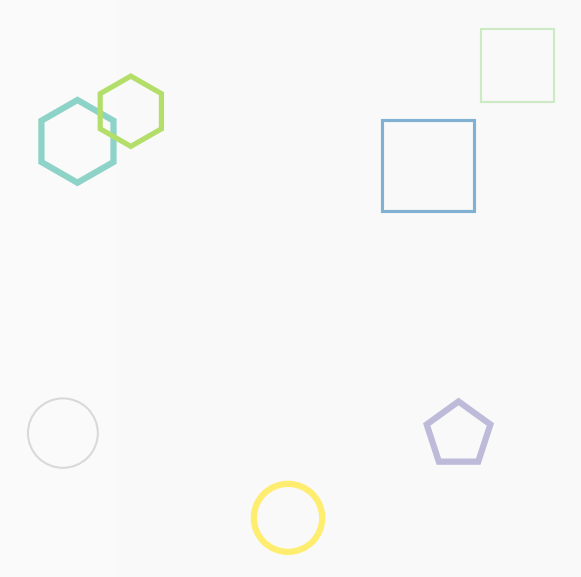[{"shape": "hexagon", "thickness": 3, "radius": 0.36, "center": [0.133, 0.754]}, {"shape": "pentagon", "thickness": 3, "radius": 0.29, "center": [0.789, 0.246]}, {"shape": "square", "thickness": 1.5, "radius": 0.39, "center": [0.736, 0.713]}, {"shape": "hexagon", "thickness": 2.5, "radius": 0.3, "center": [0.225, 0.807]}, {"shape": "circle", "thickness": 1, "radius": 0.3, "center": [0.108, 0.249]}, {"shape": "square", "thickness": 1, "radius": 0.31, "center": [0.891, 0.885]}, {"shape": "circle", "thickness": 3, "radius": 0.29, "center": [0.496, 0.102]}]